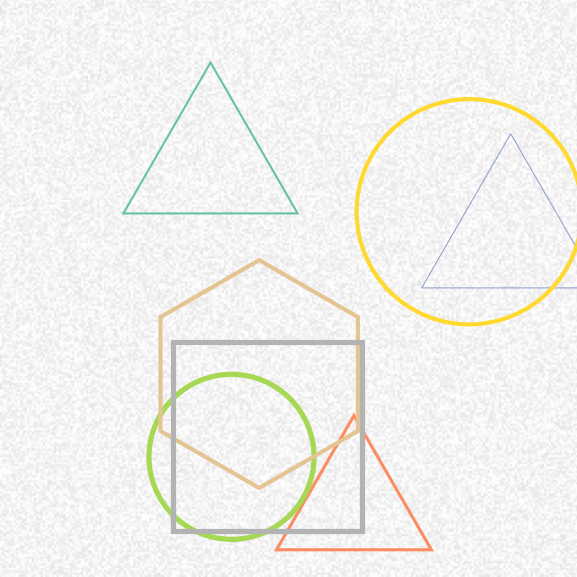[{"shape": "triangle", "thickness": 1, "radius": 0.87, "center": [0.365, 0.717]}, {"shape": "triangle", "thickness": 1.5, "radius": 0.77, "center": [0.613, 0.125]}, {"shape": "triangle", "thickness": 0.5, "radius": 0.89, "center": [0.884, 0.59]}, {"shape": "circle", "thickness": 2.5, "radius": 0.71, "center": [0.401, 0.208]}, {"shape": "circle", "thickness": 2, "radius": 0.98, "center": [0.813, 0.632]}, {"shape": "hexagon", "thickness": 2, "radius": 0.99, "center": [0.449, 0.351]}, {"shape": "square", "thickness": 2.5, "radius": 0.82, "center": [0.463, 0.243]}]